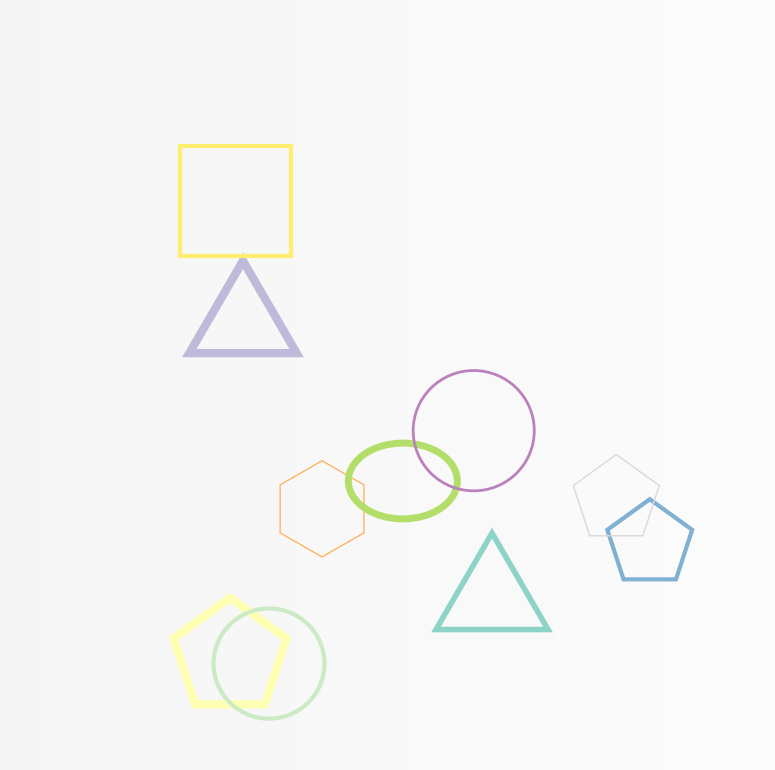[{"shape": "triangle", "thickness": 2, "radius": 0.42, "center": [0.635, 0.224]}, {"shape": "pentagon", "thickness": 3, "radius": 0.38, "center": [0.297, 0.147]}, {"shape": "triangle", "thickness": 3, "radius": 0.4, "center": [0.314, 0.581]}, {"shape": "pentagon", "thickness": 1.5, "radius": 0.29, "center": [0.838, 0.294]}, {"shape": "hexagon", "thickness": 0.5, "radius": 0.31, "center": [0.416, 0.339]}, {"shape": "oval", "thickness": 2.5, "radius": 0.35, "center": [0.52, 0.375]}, {"shape": "pentagon", "thickness": 0.5, "radius": 0.29, "center": [0.795, 0.351]}, {"shape": "circle", "thickness": 1, "radius": 0.39, "center": [0.611, 0.441]}, {"shape": "circle", "thickness": 1.5, "radius": 0.36, "center": [0.347, 0.138]}, {"shape": "square", "thickness": 1.5, "radius": 0.36, "center": [0.304, 0.739]}]